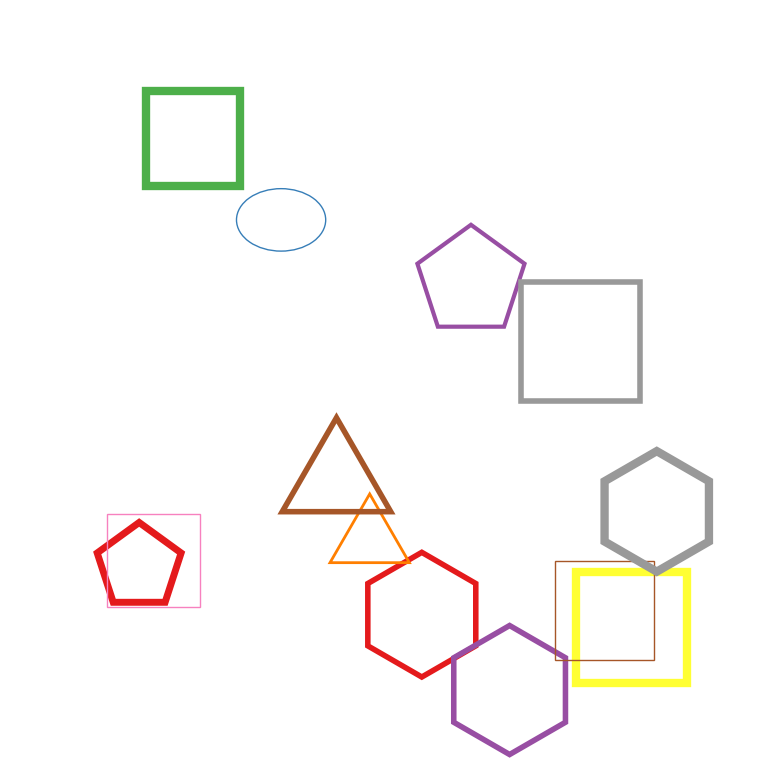[{"shape": "pentagon", "thickness": 2.5, "radius": 0.29, "center": [0.181, 0.264]}, {"shape": "hexagon", "thickness": 2, "radius": 0.4, "center": [0.548, 0.202]}, {"shape": "oval", "thickness": 0.5, "radius": 0.29, "center": [0.365, 0.714]}, {"shape": "square", "thickness": 3, "radius": 0.31, "center": [0.251, 0.82]}, {"shape": "pentagon", "thickness": 1.5, "radius": 0.37, "center": [0.612, 0.635]}, {"shape": "hexagon", "thickness": 2, "radius": 0.42, "center": [0.662, 0.104]}, {"shape": "triangle", "thickness": 1, "radius": 0.3, "center": [0.48, 0.299]}, {"shape": "square", "thickness": 3, "radius": 0.36, "center": [0.82, 0.185]}, {"shape": "triangle", "thickness": 2, "radius": 0.41, "center": [0.437, 0.376]}, {"shape": "square", "thickness": 0.5, "radius": 0.32, "center": [0.785, 0.207]}, {"shape": "square", "thickness": 0.5, "radius": 0.3, "center": [0.199, 0.272]}, {"shape": "square", "thickness": 2, "radius": 0.39, "center": [0.754, 0.556]}, {"shape": "hexagon", "thickness": 3, "radius": 0.39, "center": [0.853, 0.336]}]